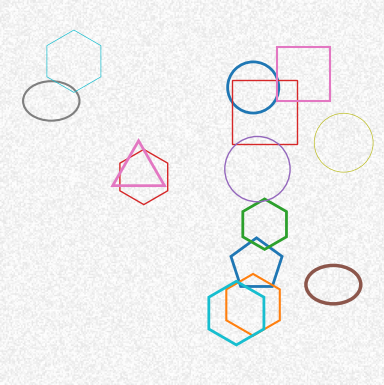[{"shape": "circle", "thickness": 2, "radius": 0.33, "center": [0.658, 0.773]}, {"shape": "pentagon", "thickness": 2, "radius": 0.35, "center": [0.666, 0.312]}, {"shape": "hexagon", "thickness": 1.5, "radius": 0.4, "center": [0.657, 0.208]}, {"shape": "hexagon", "thickness": 2, "radius": 0.33, "center": [0.687, 0.418]}, {"shape": "square", "thickness": 1, "radius": 0.42, "center": [0.688, 0.709]}, {"shape": "hexagon", "thickness": 1, "radius": 0.36, "center": [0.374, 0.54]}, {"shape": "circle", "thickness": 1, "radius": 0.42, "center": [0.669, 0.561]}, {"shape": "oval", "thickness": 2.5, "radius": 0.36, "center": [0.866, 0.261]}, {"shape": "triangle", "thickness": 2, "radius": 0.39, "center": [0.36, 0.557]}, {"shape": "square", "thickness": 1.5, "radius": 0.35, "center": [0.788, 0.808]}, {"shape": "oval", "thickness": 1.5, "radius": 0.37, "center": [0.133, 0.738]}, {"shape": "circle", "thickness": 0.5, "radius": 0.38, "center": [0.893, 0.629]}, {"shape": "hexagon", "thickness": 0.5, "radius": 0.4, "center": [0.192, 0.841]}, {"shape": "hexagon", "thickness": 2, "radius": 0.41, "center": [0.614, 0.187]}]